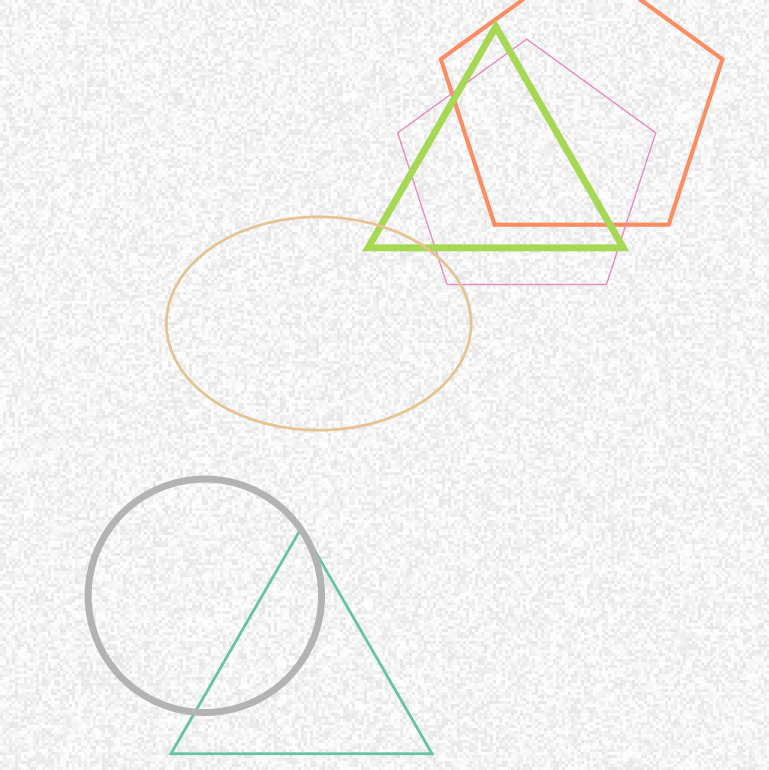[{"shape": "triangle", "thickness": 1, "radius": 0.98, "center": [0.392, 0.119]}, {"shape": "pentagon", "thickness": 1.5, "radius": 0.96, "center": [0.755, 0.864]}, {"shape": "pentagon", "thickness": 0.5, "radius": 0.88, "center": [0.684, 0.773]}, {"shape": "triangle", "thickness": 2.5, "radius": 0.96, "center": [0.644, 0.774]}, {"shape": "oval", "thickness": 1, "radius": 0.99, "center": [0.414, 0.58]}, {"shape": "circle", "thickness": 2.5, "radius": 0.76, "center": [0.266, 0.226]}]